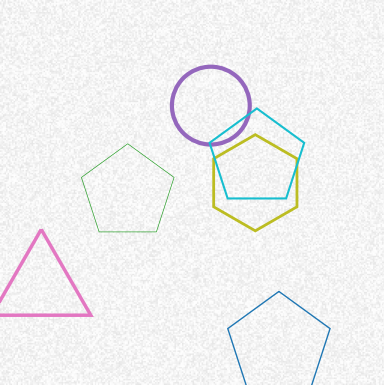[{"shape": "pentagon", "thickness": 1, "radius": 0.7, "center": [0.724, 0.103]}, {"shape": "pentagon", "thickness": 0.5, "radius": 0.63, "center": [0.332, 0.5]}, {"shape": "circle", "thickness": 3, "radius": 0.51, "center": [0.548, 0.726]}, {"shape": "triangle", "thickness": 2.5, "radius": 0.74, "center": [0.107, 0.256]}, {"shape": "hexagon", "thickness": 2, "radius": 0.62, "center": [0.663, 0.525]}, {"shape": "pentagon", "thickness": 1.5, "radius": 0.65, "center": [0.667, 0.589]}]